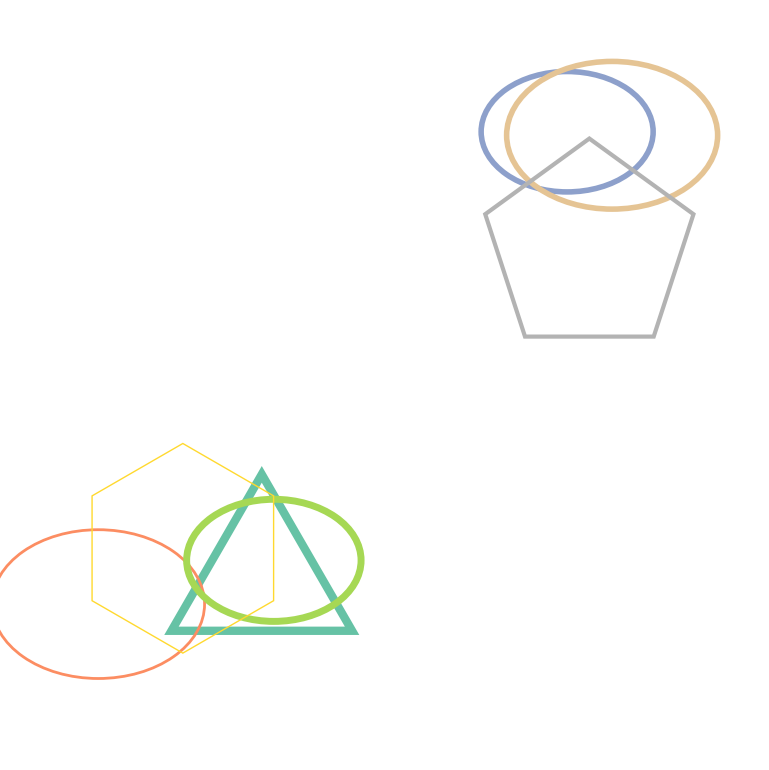[{"shape": "triangle", "thickness": 3, "radius": 0.68, "center": [0.34, 0.249]}, {"shape": "oval", "thickness": 1, "radius": 0.69, "center": [0.128, 0.215]}, {"shape": "oval", "thickness": 2, "radius": 0.56, "center": [0.737, 0.829]}, {"shape": "oval", "thickness": 2.5, "radius": 0.57, "center": [0.356, 0.272]}, {"shape": "hexagon", "thickness": 0.5, "radius": 0.68, "center": [0.237, 0.288]}, {"shape": "oval", "thickness": 2, "radius": 0.69, "center": [0.795, 0.824]}, {"shape": "pentagon", "thickness": 1.5, "radius": 0.71, "center": [0.765, 0.678]}]